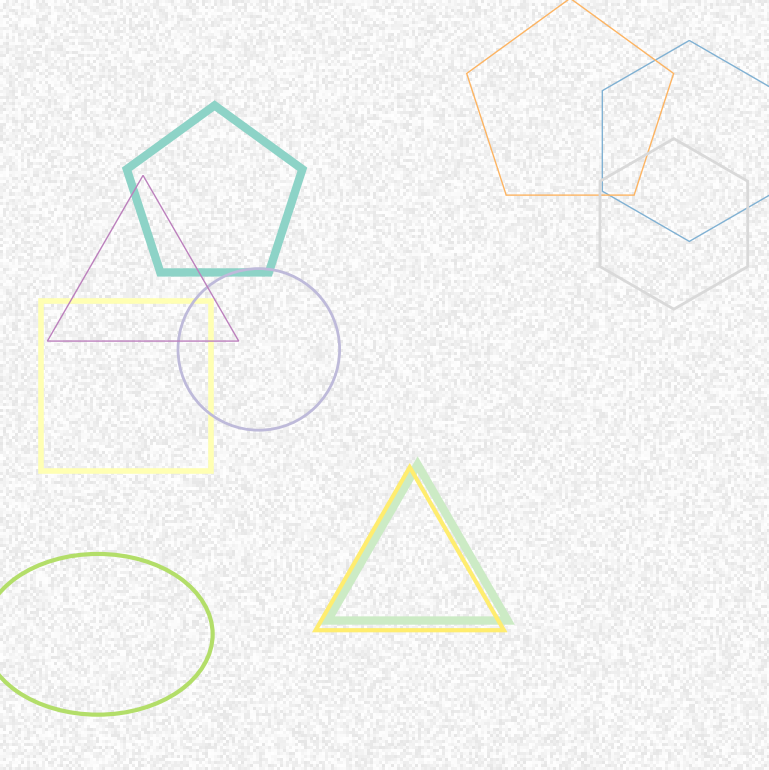[{"shape": "pentagon", "thickness": 3, "radius": 0.6, "center": [0.279, 0.743]}, {"shape": "square", "thickness": 2, "radius": 0.55, "center": [0.163, 0.498]}, {"shape": "circle", "thickness": 1, "radius": 0.52, "center": [0.336, 0.546]}, {"shape": "hexagon", "thickness": 0.5, "radius": 0.65, "center": [0.895, 0.817]}, {"shape": "pentagon", "thickness": 0.5, "radius": 0.71, "center": [0.74, 0.861]}, {"shape": "oval", "thickness": 1.5, "radius": 0.75, "center": [0.127, 0.176]}, {"shape": "hexagon", "thickness": 1, "radius": 0.55, "center": [0.875, 0.709]}, {"shape": "triangle", "thickness": 0.5, "radius": 0.72, "center": [0.186, 0.629]}, {"shape": "triangle", "thickness": 3, "radius": 0.67, "center": [0.542, 0.262]}, {"shape": "triangle", "thickness": 1.5, "radius": 0.71, "center": [0.532, 0.252]}]